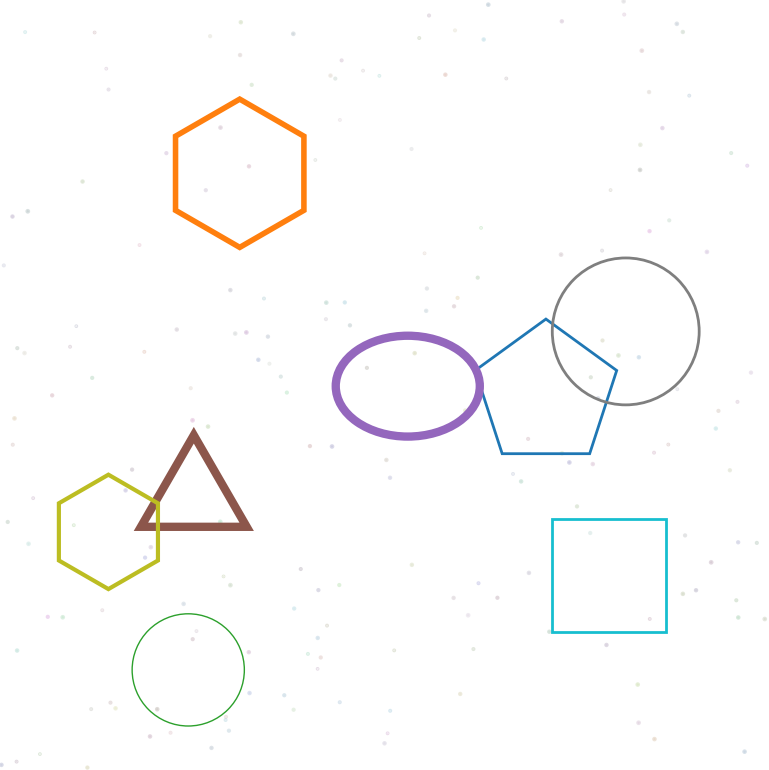[{"shape": "pentagon", "thickness": 1, "radius": 0.48, "center": [0.709, 0.489]}, {"shape": "hexagon", "thickness": 2, "radius": 0.48, "center": [0.311, 0.775]}, {"shape": "circle", "thickness": 0.5, "radius": 0.36, "center": [0.244, 0.13]}, {"shape": "oval", "thickness": 3, "radius": 0.47, "center": [0.53, 0.499]}, {"shape": "triangle", "thickness": 3, "radius": 0.4, "center": [0.252, 0.355]}, {"shape": "circle", "thickness": 1, "radius": 0.48, "center": [0.813, 0.57]}, {"shape": "hexagon", "thickness": 1.5, "radius": 0.37, "center": [0.141, 0.309]}, {"shape": "square", "thickness": 1, "radius": 0.37, "center": [0.791, 0.253]}]